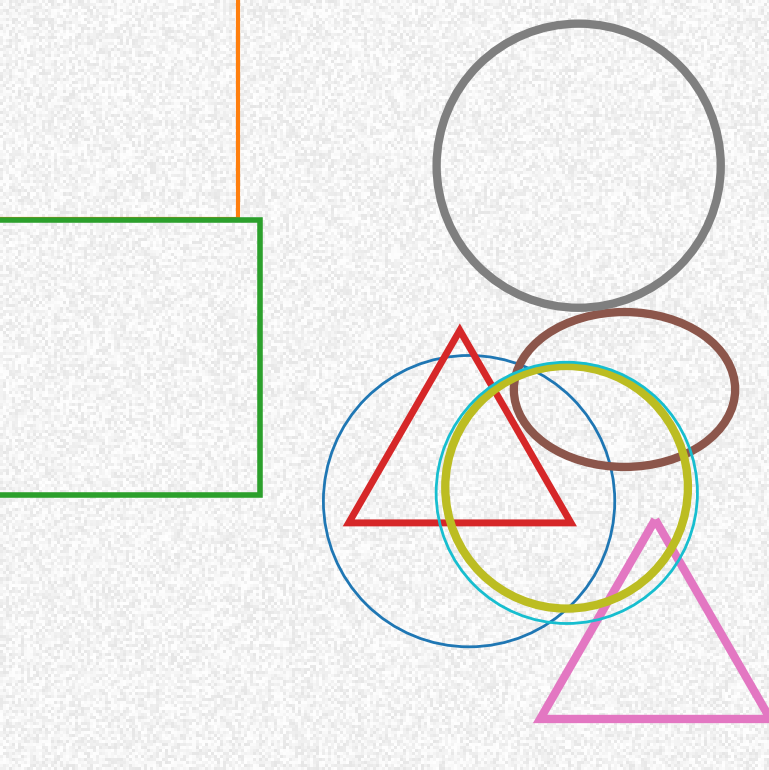[{"shape": "circle", "thickness": 1, "radius": 0.95, "center": [0.609, 0.349]}, {"shape": "square", "thickness": 1.5, "radius": 0.8, "center": [0.15, 0.875]}, {"shape": "square", "thickness": 2, "radius": 0.89, "center": [0.159, 0.536]}, {"shape": "triangle", "thickness": 2.5, "radius": 0.83, "center": [0.597, 0.404]}, {"shape": "oval", "thickness": 3, "radius": 0.72, "center": [0.811, 0.494]}, {"shape": "triangle", "thickness": 3, "radius": 0.86, "center": [0.851, 0.153]}, {"shape": "circle", "thickness": 3, "radius": 0.92, "center": [0.752, 0.785]}, {"shape": "circle", "thickness": 3, "radius": 0.79, "center": [0.736, 0.367]}, {"shape": "circle", "thickness": 1, "radius": 0.85, "center": [0.736, 0.36]}]